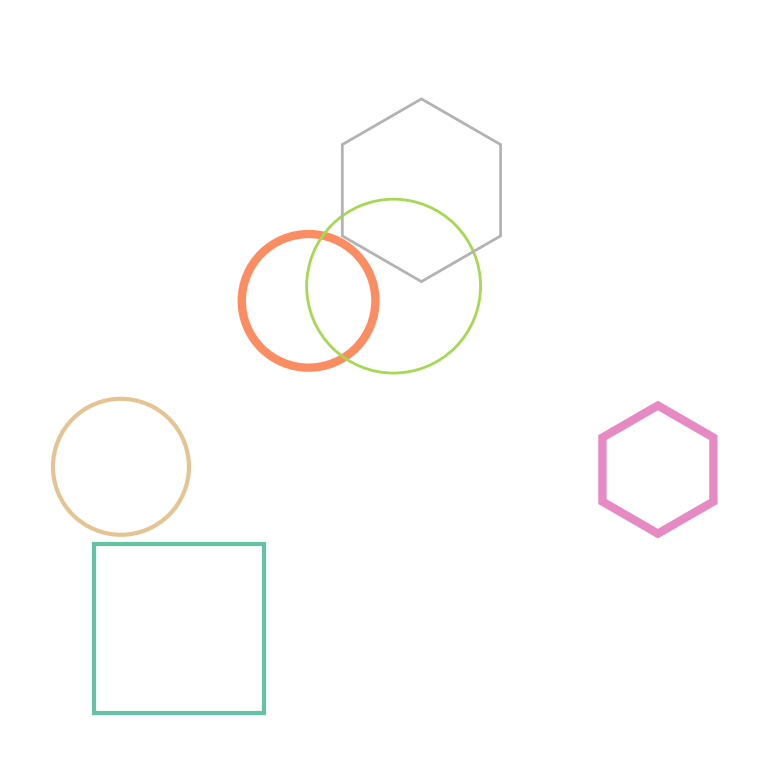[{"shape": "square", "thickness": 1.5, "radius": 0.55, "center": [0.232, 0.184]}, {"shape": "circle", "thickness": 3, "radius": 0.43, "center": [0.401, 0.609]}, {"shape": "hexagon", "thickness": 3, "radius": 0.42, "center": [0.854, 0.39]}, {"shape": "circle", "thickness": 1, "radius": 0.56, "center": [0.511, 0.628]}, {"shape": "circle", "thickness": 1.5, "radius": 0.44, "center": [0.157, 0.394]}, {"shape": "hexagon", "thickness": 1, "radius": 0.59, "center": [0.547, 0.753]}]